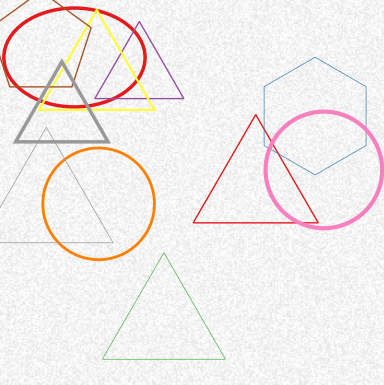[{"shape": "triangle", "thickness": 1, "radius": 0.94, "center": [0.664, 0.515]}, {"shape": "oval", "thickness": 2.5, "radius": 0.92, "center": [0.193, 0.851]}, {"shape": "hexagon", "thickness": 0.5, "radius": 0.76, "center": [0.818, 0.699]}, {"shape": "triangle", "thickness": 0.5, "radius": 0.92, "center": [0.426, 0.159]}, {"shape": "triangle", "thickness": 1, "radius": 0.67, "center": [0.362, 0.811]}, {"shape": "circle", "thickness": 2, "radius": 0.72, "center": [0.256, 0.471]}, {"shape": "triangle", "thickness": 1.5, "radius": 0.87, "center": [0.251, 0.801]}, {"shape": "pentagon", "thickness": 1, "radius": 0.69, "center": [0.106, 0.886]}, {"shape": "circle", "thickness": 3, "radius": 0.76, "center": [0.841, 0.559]}, {"shape": "triangle", "thickness": 2.5, "radius": 0.69, "center": [0.161, 0.701]}, {"shape": "triangle", "thickness": 0.5, "radius": 1.0, "center": [0.121, 0.469]}]